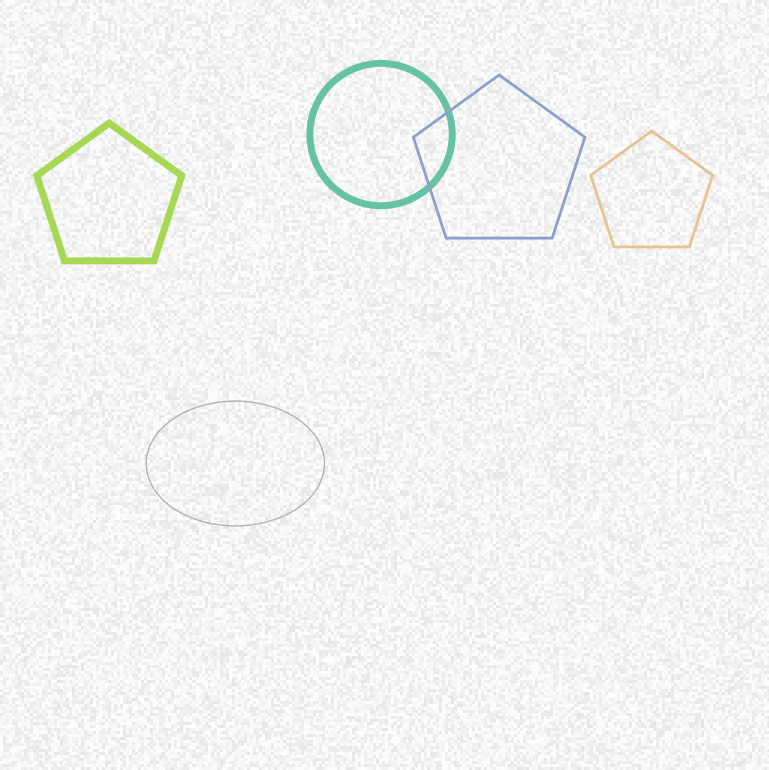[{"shape": "circle", "thickness": 2.5, "radius": 0.46, "center": [0.495, 0.825]}, {"shape": "pentagon", "thickness": 1, "radius": 0.59, "center": [0.648, 0.786]}, {"shape": "pentagon", "thickness": 2.5, "radius": 0.49, "center": [0.142, 0.741]}, {"shape": "pentagon", "thickness": 1, "radius": 0.42, "center": [0.846, 0.747]}, {"shape": "oval", "thickness": 0.5, "radius": 0.58, "center": [0.306, 0.398]}]